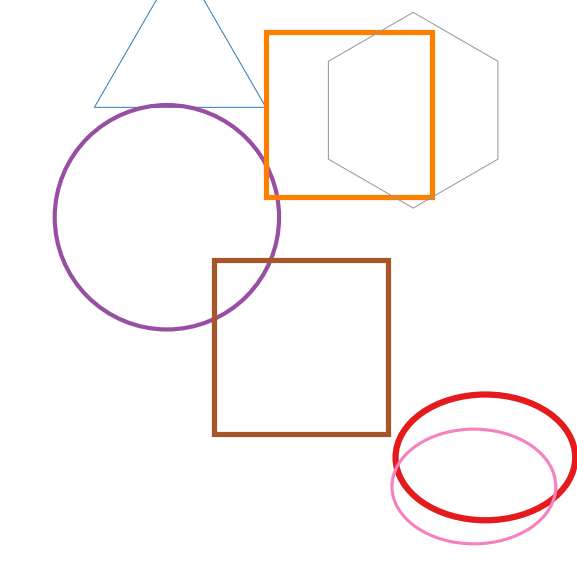[{"shape": "oval", "thickness": 3, "radius": 0.78, "center": [0.841, 0.207]}, {"shape": "triangle", "thickness": 0.5, "radius": 0.86, "center": [0.312, 0.899]}, {"shape": "circle", "thickness": 2, "radius": 0.97, "center": [0.289, 0.623]}, {"shape": "square", "thickness": 2.5, "radius": 0.71, "center": [0.604, 0.802]}, {"shape": "square", "thickness": 2.5, "radius": 0.75, "center": [0.521, 0.399]}, {"shape": "oval", "thickness": 1.5, "radius": 0.71, "center": [0.821, 0.157]}, {"shape": "hexagon", "thickness": 0.5, "radius": 0.85, "center": [0.715, 0.808]}]